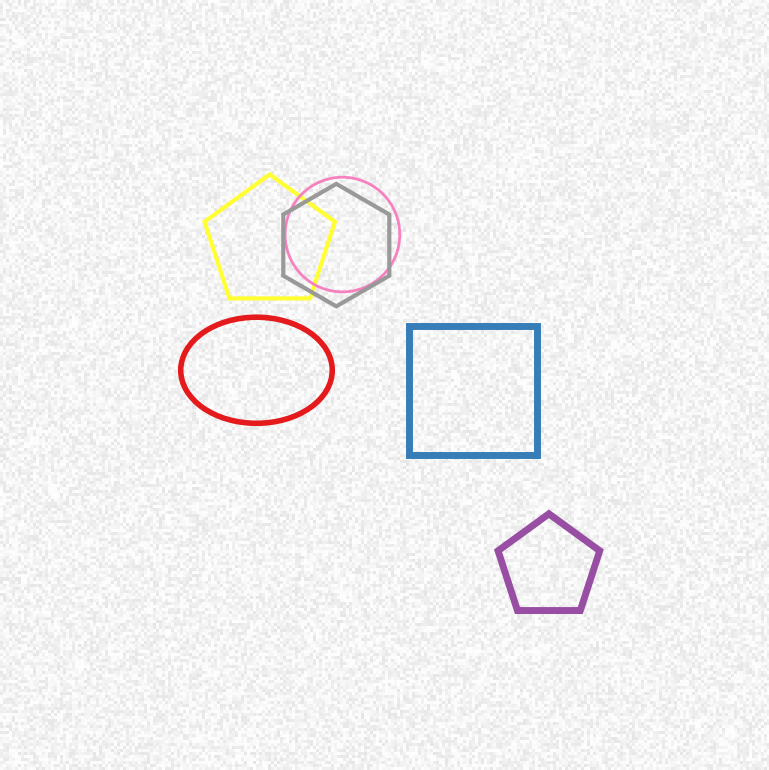[{"shape": "oval", "thickness": 2, "radius": 0.49, "center": [0.333, 0.519]}, {"shape": "square", "thickness": 2.5, "radius": 0.42, "center": [0.614, 0.493]}, {"shape": "pentagon", "thickness": 2.5, "radius": 0.35, "center": [0.713, 0.263]}, {"shape": "pentagon", "thickness": 1.5, "radius": 0.45, "center": [0.35, 0.685]}, {"shape": "circle", "thickness": 1, "radius": 0.37, "center": [0.445, 0.695]}, {"shape": "hexagon", "thickness": 1.5, "radius": 0.4, "center": [0.437, 0.682]}]